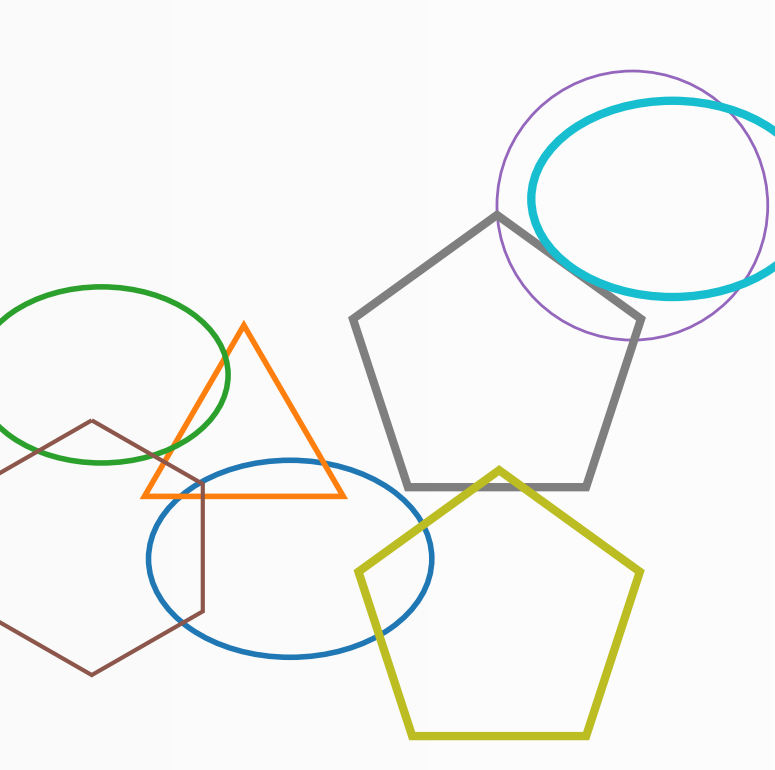[{"shape": "oval", "thickness": 2, "radius": 0.91, "center": [0.374, 0.274]}, {"shape": "triangle", "thickness": 2, "radius": 0.74, "center": [0.315, 0.429]}, {"shape": "oval", "thickness": 2, "radius": 0.82, "center": [0.131, 0.513]}, {"shape": "circle", "thickness": 1, "radius": 0.87, "center": [0.816, 0.733]}, {"shape": "hexagon", "thickness": 1.5, "radius": 0.83, "center": [0.118, 0.289]}, {"shape": "pentagon", "thickness": 3, "radius": 0.98, "center": [0.641, 0.525]}, {"shape": "pentagon", "thickness": 3, "radius": 0.95, "center": [0.644, 0.198]}, {"shape": "oval", "thickness": 3, "radius": 0.91, "center": [0.868, 0.742]}]